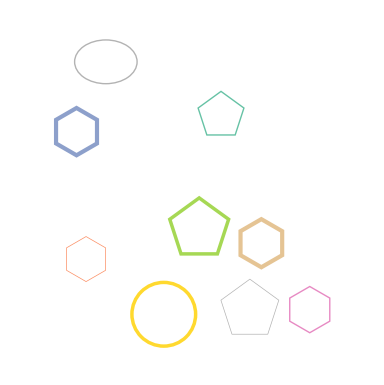[{"shape": "pentagon", "thickness": 1, "radius": 0.31, "center": [0.574, 0.7]}, {"shape": "hexagon", "thickness": 0.5, "radius": 0.29, "center": [0.224, 0.327]}, {"shape": "hexagon", "thickness": 3, "radius": 0.31, "center": [0.199, 0.658]}, {"shape": "hexagon", "thickness": 1, "radius": 0.3, "center": [0.805, 0.196]}, {"shape": "pentagon", "thickness": 2.5, "radius": 0.4, "center": [0.517, 0.406]}, {"shape": "circle", "thickness": 2.5, "radius": 0.41, "center": [0.425, 0.184]}, {"shape": "hexagon", "thickness": 3, "radius": 0.31, "center": [0.679, 0.368]}, {"shape": "pentagon", "thickness": 0.5, "radius": 0.4, "center": [0.649, 0.196]}, {"shape": "oval", "thickness": 1, "radius": 0.41, "center": [0.275, 0.839]}]